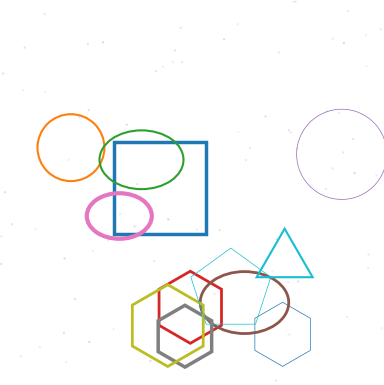[{"shape": "hexagon", "thickness": 0.5, "radius": 0.42, "center": [0.734, 0.132]}, {"shape": "square", "thickness": 2.5, "radius": 0.6, "center": [0.415, 0.512]}, {"shape": "circle", "thickness": 1.5, "radius": 0.43, "center": [0.184, 0.616]}, {"shape": "oval", "thickness": 1.5, "radius": 0.55, "center": [0.368, 0.585]}, {"shape": "hexagon", "thickness": 2, "radius": 0.47, "center": [0.494, 0.202]}, {"shape": "circle", "thickness": 0.5, "radius": 0.59, "center": [0.888, 0.599]}, {"shape": "oval", "thickness": 2, "radius": 0.57, "center": [0.635, 0.214]}, {"shape": "oval", "thickness": 3, "radius": 0.42, "center": [0.31, 0.439]}, {"shape": "hexagon", "thickness": 2.5, "radius": 0.4, "center": [0.48, 0.127]}, {"shape": "hexagon", "thickness": 2, "radius": 0.53, "center": [0.436, 0.154]}, {"shape": "pentagon", "thickness": 0.5, "radius": 0.55, "center": [0.6, 0.246]}, {"shape": "triangle", "thickness": 1.5, "radius": 0.42, "center": [0.739, 0.322]}]